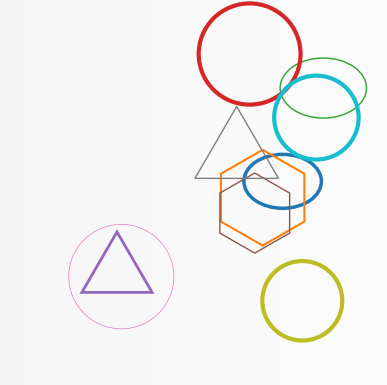[{"shape": "oval", "thickness": 2.5, "radius": 0.5, "center": [0.729, 0.529]}, {"shape": "hexagon", "thickness": 1.5, "radius": 0.62, "center": [0.678, 0.487]}, {"shape": "oval", "thickness": 1, "radius": 0.56, "center": [0.834, 0.771]}, {"shape": "circle", "thickness": 3, "radius": 0.66, "center": [0.644, 0.86]}, {"shape": "triangle", "thickness": 2, "radius": 0.52, "center": [0.302, 0.293]}, {"shape": "hexagon", "thickness": 1, "radius": 0.52, "center": [0.657, 0.447]}, {"shape": "circle", "thickness": 0.5, "radius": 0.68, "center": [0.313, 0.282]}, {"shape": "triangle", "thickness": 1, "radius": 0.62, "center": [0.611, 0.599]}, {"shape": "circle", "thickness": 3, "radius": 0.52, "center": [0.78, 0.219]}, {"shape": "circle", "thickness": 3, "radius": 0.54, "center": [0.817, 0.695]}]